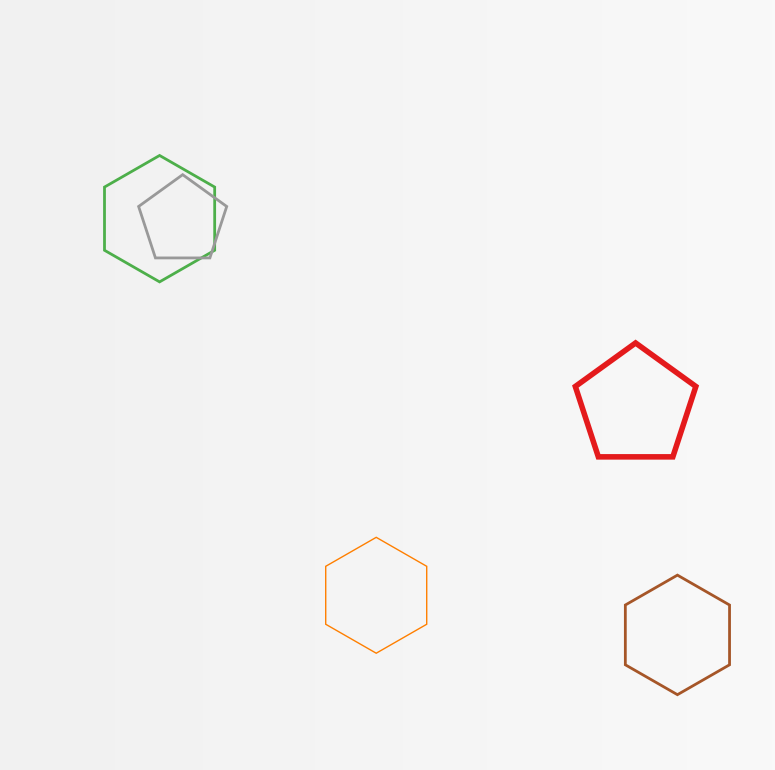[{"shape": "pentagon", "thickness": 2, "radius": 0.41, "center": [0.82, 0.473]}, {"shape": "hexagon", "thickness": 1, "radius": 0.41, "center": [0.206, 0.716]}, {"shape": "hexagon", "thickness": 0.5, "radius": 0.38, "center": [0.485, 0.227]}, {"shape": "hexagon", "thickness": 1, "radius": 0.39, "center": [0.874, 0.175]}, {"shape": "pentagon", "thickness": 1, "radius": 0.3, "center": [0.236, 0.713]}]